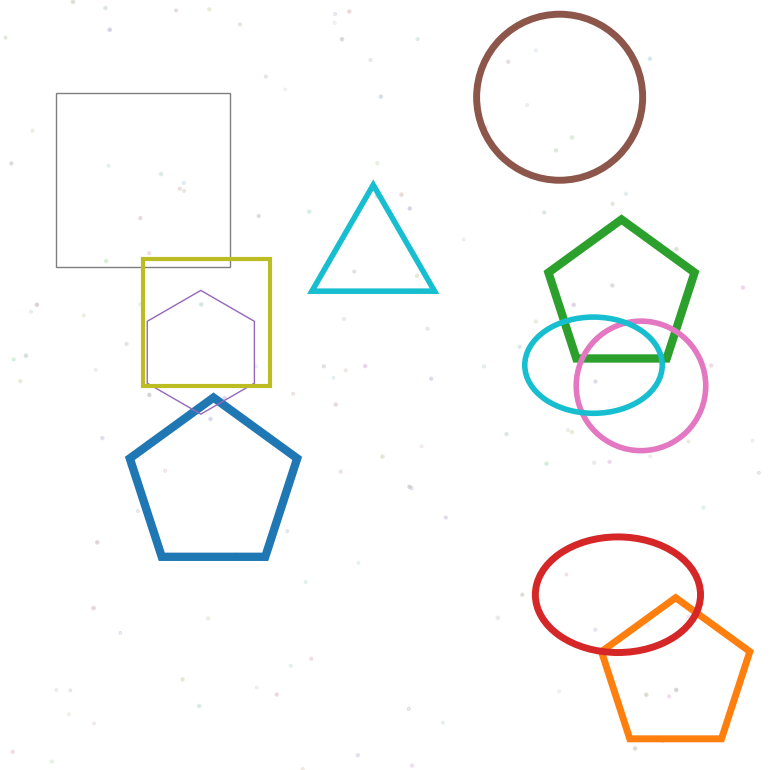[{"shape": "pentagon", "thickness": 3, "radius": 0.57, "center": [0.277, 0.369]}, {"shape": "pentagon", "thickness": 2.5, "radius": 0.51, "center": [0.877, 0.122]}, {"shape": "pentagon", "thickness": 3, "radius": 0.5, "center": [0.807, 0.615]}, {"shape": "oval", "thickness": 2.5, "radius": 0.54, "center": [0.803, 0.228]}, {"shape": "hexagon", "thickness": 0.5, "radius": 0.4, "center": [0.261, 0.543]}, {"shape": "circle", "thickness": 2.5, "radius": 0.54, "center": [0.727, 0.874]}, {"shape": "circle", "thickness": 2, "radius": 0.42, "center": [0.832, 0.499]}, {"shape": "square", "thickness": 0.5, "radius": 0.56, "center": [0.185, 0.766]}, {"shape": "square", "thickness": 1.5, "radius": 0.41, "center": [0.268, 0.581]}, {"shape": "oval", "thickness": 2, "radius": 0.45, "center": [0.771, 0.526]}, {"shape": "triangle", "thickness": 2, "radius": 0.46, "center": [0.485, 0.668]}]